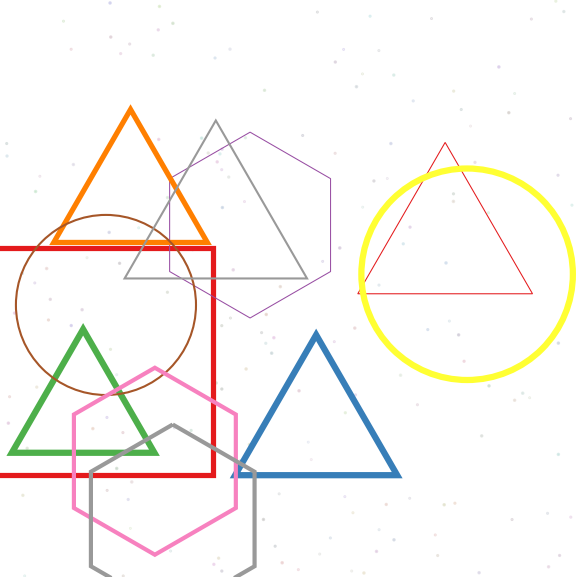[{"shape": "triangle", "thickness": 0.5, "radius": 0.87, "center": [0.771, 0.578]}, {"shape": "square", "thickness": 2.5, "radius": 0.99, "center": [0.171, 0.373]}, {"shape": "triangle", "thickness": 3, "radius": 0.81, "center": [0.547, 0.257]}, {"shape": "triangle", "thickness": 3, "radius": 0.71, "center": [0.144, 0.286]}, {"shape": "hexagon", "thickness": 0.5, "radius": 0.8, "center": [0.433, 0.609]}, {"shape": "triangle", "thickness": 2.5, "radius": 0.77, "center": [0.226, 0.656]}, {"shape": "circle", "thickness": 3, "radius": 0.92, "center": [0.809, 0.524]}, {"shape": "circle", "thickness": 1, "radius": 0.78, "center": [0.183, 0.471]}, {"shape": "hexagon", "thickness": 2, "radius": 0.81, "center": [0.268, 0.2]}, {"shape": "triangle", "thickness": 1, "radius": 0.91, "center": [0.374, 0.608]}, {"shape": "hexagon", "thickness": 2, "radius": 0.82, "center": [0.299, 0.1]}]